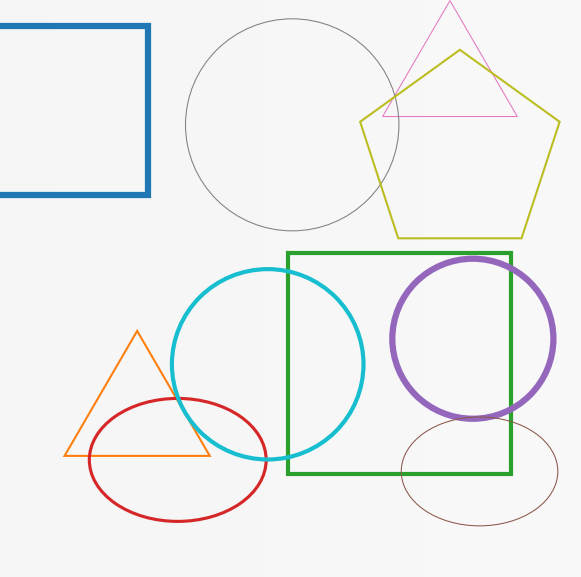[{"shape": "square", "thickness": 3, "radius": 0.73, "center": [0.109, 0.808]}, {"shape": "triangle", "thickness": 1, "radius": 0.72, "center": [0.236, 0.282]}, {"shape": "square", "thickness": 2, "radius": 0.96, "center": [0.687, 0.369]}, {"shape": "oval", "thickness": 1.5, "radius": 0.76, "center": [0.306, 0.203]}, {"shape": "circle", "thickness": 3, "radius": 0.69, "center": [0.814, 0.413]}, {"shape": "oval", "thickness": 0.5, "radius": 0.67, "center": [0.825, 0.183]}, {"shape": "triangle", "thickness": 0.5, "radius": 0.67, "center": [0.774, 0.864]}, {"shape": "circle", "thickness": 0.5, "radius": 0.92, "center": [0.503, 0.783]}, {"shape": "pentagon", "thickness": 1, "radius": 0.9, "center": [0.791, 0.732]}, {"shape": "circle", "thickness": 2, "radius": 0.82, "center": [0.461, 0.368]}]